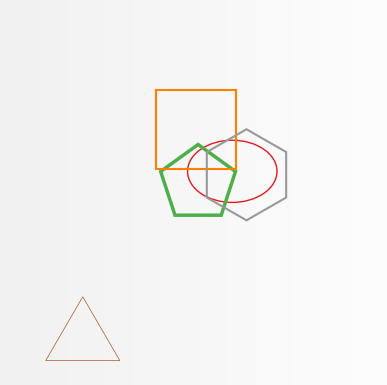[{"shape": "oval", "thickness": 1, "radius": 0.58, "center": [0.599, 0.555]}, {"shape": "pentagon", "thickness": 2.5, "radius": 0.51, "center": [0.511, 0.523]}, {"shape": "square", "thickness": 1.5, "radius": 0.52, "center": [0.505, 0.663]}, {"shape": "triangle", "thickness": 0.5, "radius": 0.55, "center": [0.214, 0.119]}, {"shape": "hexagon", "thickness": 1.5, "radius": 0.59, "center": [0.636, 0.546]}]